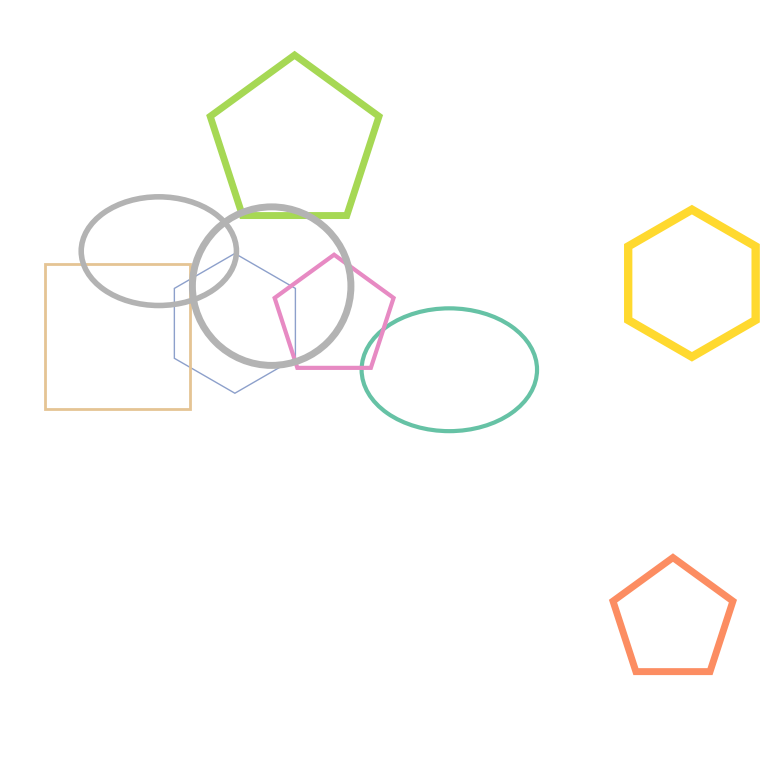[{"shape": "oval", "thickness": 1.5, "radius": 0.57, "center": [0.584, 0.52]}, {"shape": "pentagon", "thickness": 2.5, "radius": 0.41, "center": [0.874, 0.194]}, {"shape": "hexagon", "thickness": 0.5, "radius": 0.45, "center": [0.305, 0.58]}, {"shape": "pentagon", "thickness": 1.5, "radius": 0.41, "center": [0.434, 0.588]}, {"shape": "pentagon", "thickness": 2.5, "radius": 0.58, "center": [0.383, 0.813]}, {"shape": "hexagon", "thickness": 3, "radius": 0.48, "center": [0.899, 0.632]}, {"shape": "square", "thickness": 1, "radius": 0.47, "center": [0.153, 0.563]}, {"shape": "oval", "thickness": 2, "radius": 0.5, "center": [0.206, 0.674]}, {"shape": "circle", "thickness": 2.5, "radius": 0.51, "center": [0.353, 0.628]}]